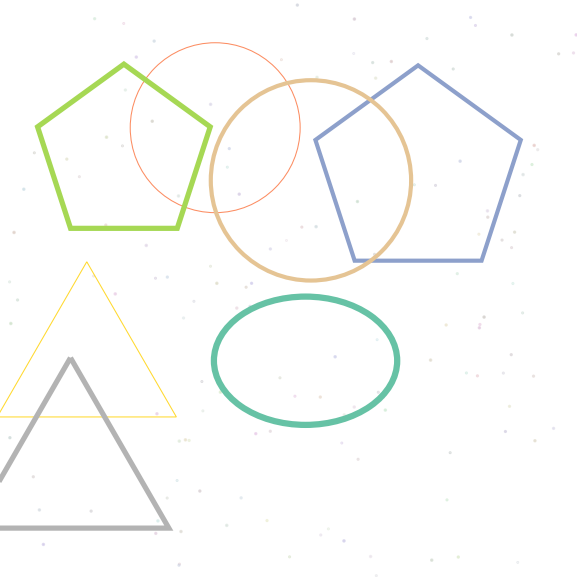[{"shape": "oval", "thickness": 3, "radius": 0.79, "center": [0.529, 0.374]}, {"shape": "circle", "thickness": 0.5, "radius": 0.74, "center": [0.373, 0.778]}, {"shape": "pentagon", "thickness": 2, "radius": 0.93, "center": [0.724, 0.699]}, {"shape": "pentagon", "thickness": 2.5, "radius": 0.79, "center": [0.215, 0.731]}, {"shape": "triangle", "thickness": 0.5, "radius": 0.9, "center": [0.15, 0.367]}, {"shape": "circle", "thickness": 2, "radius": 0.87, "center": [0.538, 0.687]}, {"shape": "triangle", "thickness": 2.5, "radius": 0.98, "center": [0.122, 0.183]}]